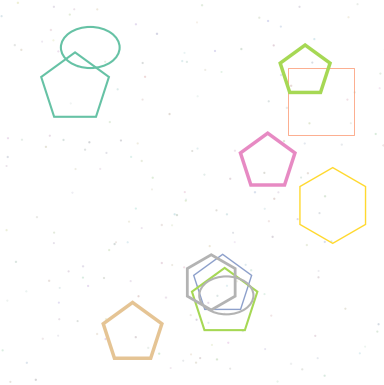[{"shape": "pentagon", "thickness": 1.5, "radius": 0.46, "center": [0.195, 0.771]}, {"shape": "oval", "thickness": 1.5, "radius": 0.38, "center": [0.234, 0.877]}, {"shape": "square", "thickness": 0.5, "radius": 0.43, "center": [0.834, 0.736]}, {"shape": "pentagon", "thickness": 1, "radius": 0.4, "center": [0.578, 0.26]}, {"shape": "pentagon", "thickness": 2.5, "radius": 0.37, "center": [0.695, 0.58]}, {"shape": "pentagon", "thickness": 1.5, "radius": 0.45, "center": [0.584, 0.215]}, {"shape": "pentagon", "thickness": 2.5, "radius": 0.34, "center": [0.793, 0.815]}, {"shape": "hexagon", "thickness": 1, "radius": 0.49, "center": [0.864, 0.466]}, {"shape": "pentagon", "thickness": 2.5, "radius": 0.4, "center": [0.344, 0.134]}, {"shape": "hexagon", "thickness": 2, "radius": 0.36, "center": [0.549, 0.267]}, {"shape": "oval", "thickness": 1.5, "radius": 0.35, "center": [0.588, 0.233]}]